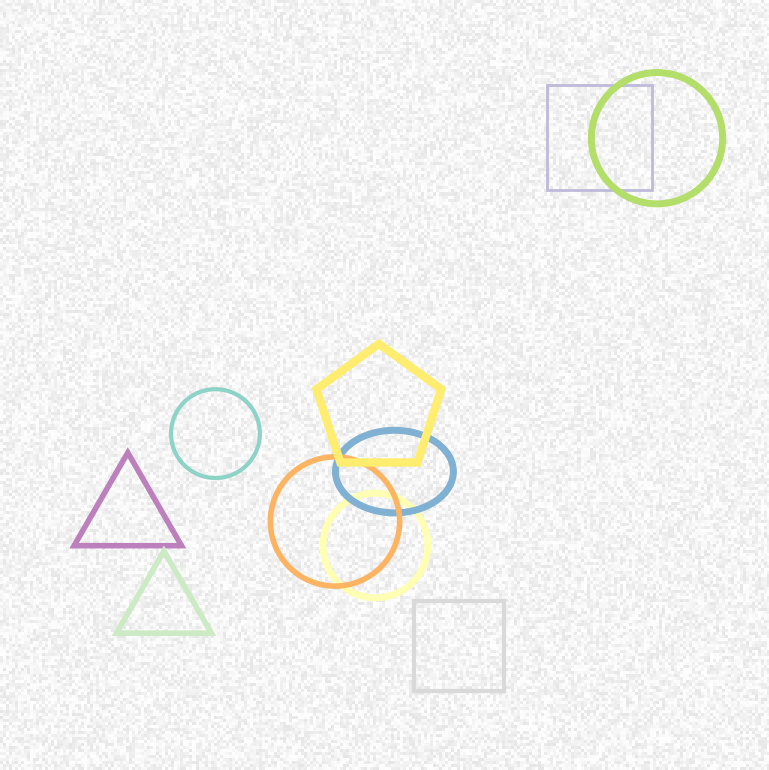[{"shape": "circle", "thickness": 1.5, "radius": 0.29, "center": [0.28, 0.437]}, {"shape": "circle", "thickness": 2.5, "radius": 0.34, "center": [0.488, 0.292]}, {"shape": "square", "thickness": 1, "radius": 0.34, "center": [0.779, 0.821]}, {"shape": "oval", "thickness": 2.5, "radius": 0.38, "center": [0.512, 0.388]}, {"shape": "circle", "thickness": 2, "radius": 0.42, "center": [0.435, 0.323]}, {"shape": "circle", "thickness": 2.5, "radius": 0.43, "center": [0.853, 0.821]}, {"shape": "square", "thickness": 1.5, "radius": 0.29, "center": [0.597, 0.161]}, {"shape": "triangle", "thickness": 2, "radius": 0.4, "center": [0.166, 0.332]}, {"shape": "triangle", "thickness": 2, "radius": 0.36, "center": [0.213, 0.213]}, {"shape": "pentagon", "thickness": 3, "radius": 0.43, "center": [0.492, 0.468]}]